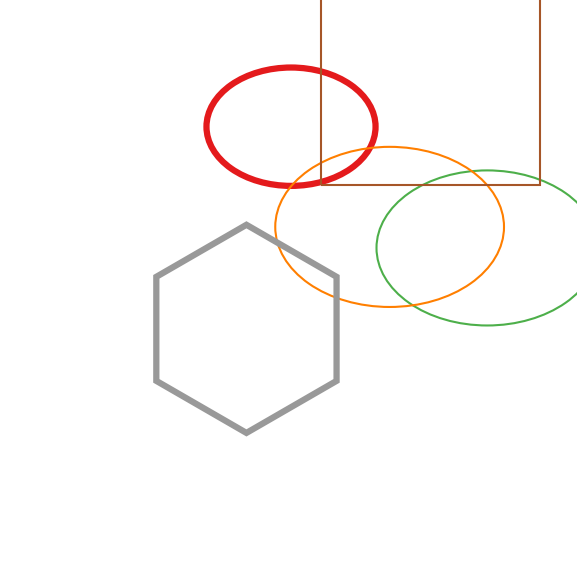[{"shape": "oval", "thickness": 3, "radius": 0.73, "center": [0.504, 0.78]}, {"shape": "oval", "thickness": 1, "radius": 0.96, "center": [0.844, 0.57]}, {"shape": "oval", "thickness": 1, "radius": 0.99, "center": [0.675, 0.606]}, {"shape": "square", "thickness": 1, "radius": 0.95, "center": [0.745, 0.869]}, {"shape": "hexagon", "thickness": 3, "radius": 0.9, "center": [0.427, 0.43]}]